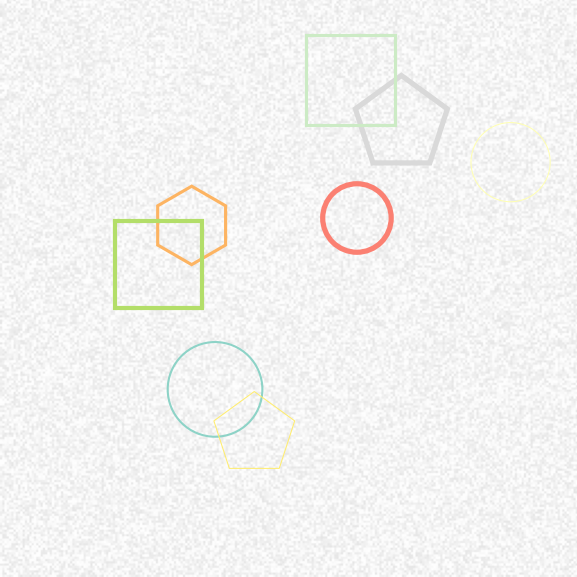[{"shape": "circle", "thickness": 1, "radius": 0.41, "center": [0.372, 0.325]}, {"shape": "circle", "thickness": 0.5, "radius": 0.34, "center": [0.884, 0.718]}, {"shape": "circle", "thickness": 2.5, "radius": 0.3, "center": [0.618, 0.622]}, {"shape": "hexagon", "thickness": 1.5, "radius": 0.34, "center": [0.332, 0.609]}, {"shape": "square", "thickness": 2, "radius": 0.37, "center": [0.274, 0.541]}, {"shape": "pentagon", "thickness": 2.5, "radius": 0.42, "center": [0.695, 0.785]}, {"shape": "square", "thickness": 1.5, "radius": 0.39, "center": [0.607, 0.86]}, {"shape": "pentagon", "thickness": 0.5, "radius": 0.37, "center": [0.44, 0.248]}]